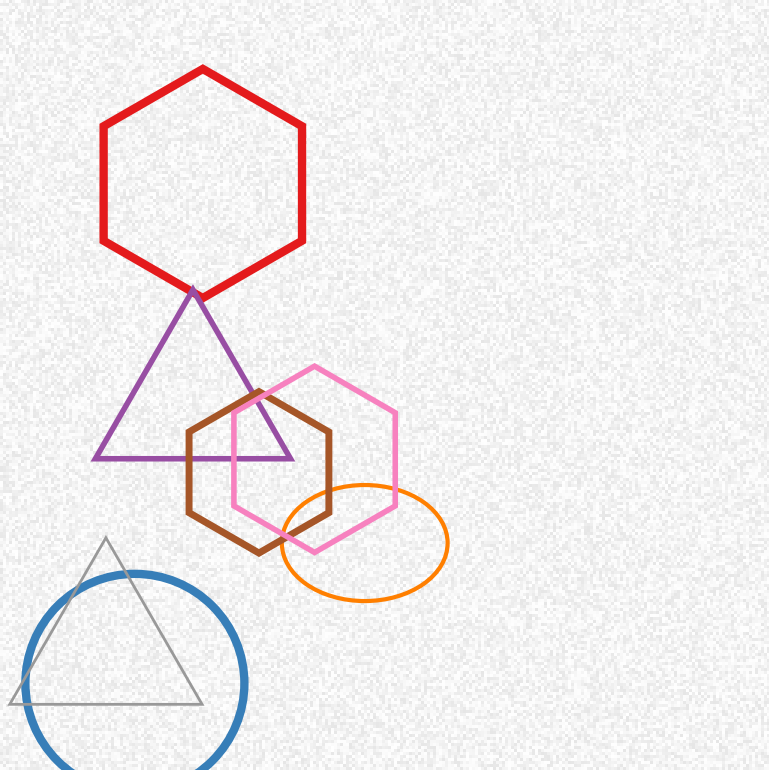[{"shape": "hexagon", "thickness": 3, "radius": 0.74, "center": [0.263, 0.762]}, {"shape": "circle", "thickness": 3, "radius": 0.71, "center": [0.175, 0.113]}, {"shape": "triangle", "thickness": 2, "radius": 0.73, "center": [0.251, 0.477]}, {"shape": "oval", "thickness": 1.5, "radius": 0.54, "center": [0.474, 0.295]}, {"shape": "hexagon", "thickness": 2.5, "radius": 0.52, "center": [0.336, 0.387]}, {"shape": "hexagon", "thickness": 2, "radius": 0.6, "center": [0.409, 0.403]}, {"shape": "triangle", "thickness": 1, "radius": 0.72, "center": [0.138, 0.157]}]